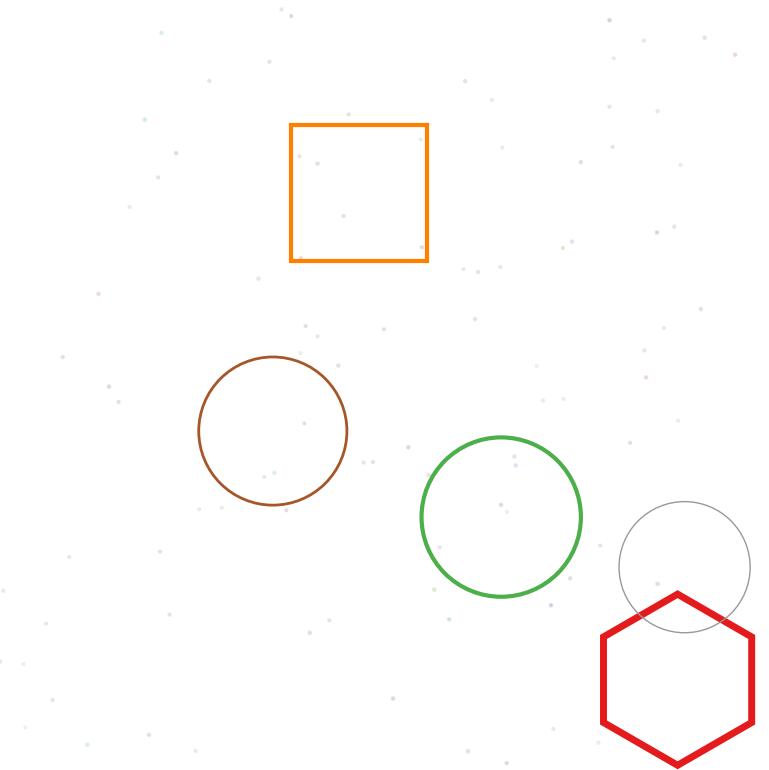[{"shape": "hexagon", "thickness": 2.5, "radius": 0.56, "center": [0.88, 0.117]}, {"shape": "circle", "thickness": 1.5, "radius": 0.52, "center": [0.651, 0.328]}, {"shape": "square", "thickness": 1.5, "radius": 0.44, "center": [0.466, 0.75]}, {"shape": "circle", "thickness": 1, "radius": 0.48, "center": [0.354, 0.44]}, {"shape": "circle", "thickness": 0.5, "radius": 0.43, "center": [0.889, 0.263]}]